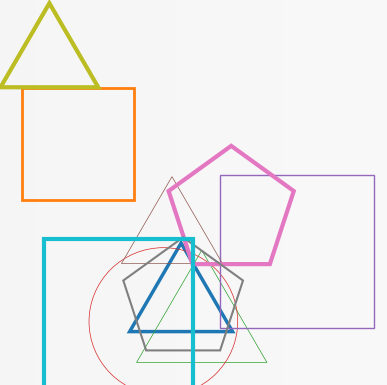[{"shape": "triangle", "thickness": 2.5, "radius": 0.77, "center": [0.467, 0.215]}, {"shape": "square", "thickness": 2, "radius": 0.72, "center": [0.202, 0.626]}, {"shape": "triangle", "thickness": 0.5, "radius": 0.97, "center": [0.521, 0.156]}, {"shape": "circle", "thickness": 0.5, "radius": 0.96, "center": [0.422, 0.165]}, {"shape": "square", "thickness": 1, "radius": 0.99, "center": [0.766, 0.346]}, {"shape": "triangle", "thickness": 0.5, "radius": 0.75, "center": [0.444, 0.391]}, {"shape": "pentagon", "thickness": 3, "radius": 0.85, "center": [0.597, 0.451]}, {"shape": "pentagon", "thickness": 1.5, "radius": 0.81, "center": [0.473, 0.221]}, {"shape": "triangle", "thickness": 3, "radius": 0.73, "center": [0.127, 0.846]}, {"shape": "square", "thickness": 3, "radius": 0.96, "center": [0.306, 0.186]}]